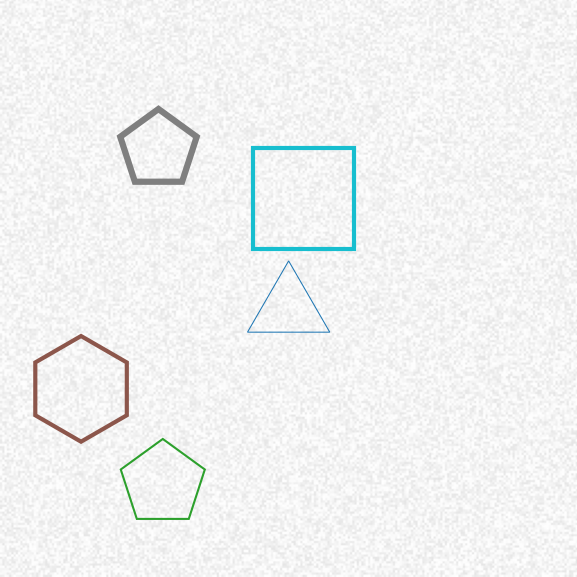[{"shape": "triangle", "thickness": 0.5, "radius": 0.41, "center": [0.5, 0.465]}, {"shape": "pentagon", "thickness": 1, "radius": 0.38, "center": [0.282, 0.163]}, {"shape": "hexagon", "thickness": 2, "radius": 0.46, "center": [0.14, 0.326]}, {"shape": "pentagon", "thickness": 3, "radius": 0.35, "center": [0.274, 0.741]}, {"shape": "square", "thickness": 2, "radius": 0.43, "center": [0.526, 0.655]}]